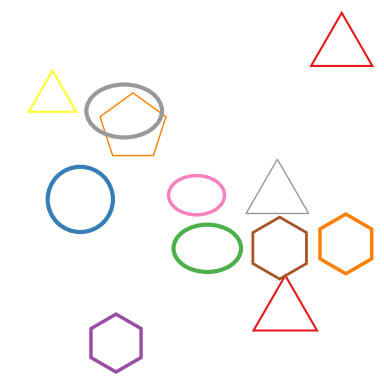[{"shape": "triangle", "thickness": 1.5, "radius": 0.48, "center": [0.741, 0.189]}, {"shape": "triangle", "thickness": 1.5, "radius": 0.46, "center": [0.888, 0.875]}, {"shape": "circle", "thickness": 3, "radius": 0.42, "center": [0.209, 0.482]}, {"shape": "oval", "thickness": 3, "radius": 0.44, "center": [0.538, 0.355]}, {"shape": "hexagon", "thickness": 2.5, "radius": 0.38, "center": [0.301, 0.109]}, {"shape": "hexagon", "thickness": 2.5, "radius": 0.39, "center": [0.898, 0.366]}, {"shape": "pentagon", "thickness": 1, "radius": 0.45, "center": [0.345, 0.669]}, {"shape": "triangle", "thickness": 1.5, "radius": 0.36, "center": [0.137, 0.745]}, {"shape": "hexagon", "thickness": 2, "radius": 0.4, "center": [0.726, 0.356]}, {"shape": "oval", "thickness": 2.5, "radius": 0.36, "center": [0.511, 0.493]}, {"shape": "oval", "thickness": 3, "radius": 0.49, "center": [0.322, 0.712]}, {"shape": "triangle", "thickness": 1, "radius": 0.47, "center": [0.72, 0.492]}]